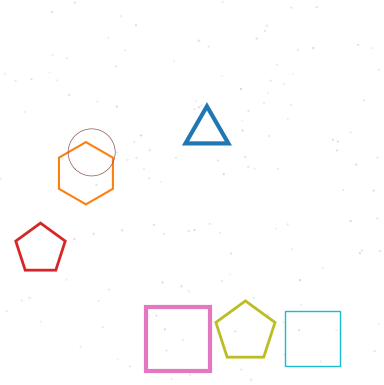[{"shape": "triangle", "thickness": 3, "radius": 0.32, "center": [0.537, 0.66]}, {"shape": "hexagon", "thickness": 1.5, "radius": 0.4, "center": [0.223, 0.55]}, {"shape": "pentagon", "thickness": 2, "radius": 0.34, "center": [0.105, 0.353]}, {"shape": "circle", "thickness": 0.5, "radius": 0.31, "center": [0.238, 0.604]}, {"shape": "square", "thickness": 3, "radius": 0.41, "center": [0.462, 0.12]}, {"shape": "pentagon", "thickness": 2, "radius": 0.4, "center": [0.638, 0.138]}, {"shape": "square", "thickness": 1, "radius": 0.36, "center": [0.813, 0.12]}]